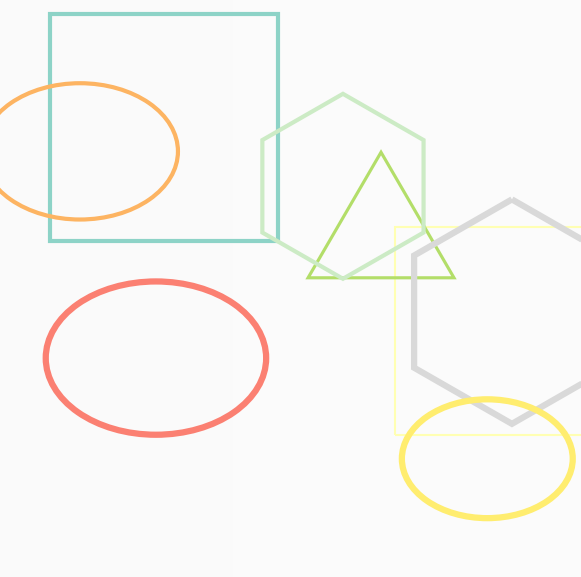[{"shape": "square", "thickness": 2, "radius": 0.98, "center": [0.282, 0.778]}, {"shape": "square", "thickness": 1, "radius": 0.9, "center": [0.86, 0.426]}, {"shape": "oval", "thickness": 3, "radius": 0.95, "center": [0.268, 0.379]}, {"shape": "oval", "thickness": 2, "radius": 0.84, "center": [0.138, 0.737]}, {"shape": "triangle", "thickness": 1.5, "radius": 0.72, "center": [0.656, 0.591]}, {"shape": "hexagon", "thickness": 3, "radius": 0.97, "center": [0.881, 0.46]}, {"shape": "hexagon", "thickness": 2, "radius": 0.8, "center": [0.59, 0.677]}, {"shape": "oval", "thickness": 3, "radius": 0.73, "center": [0.838, 0.205]}]